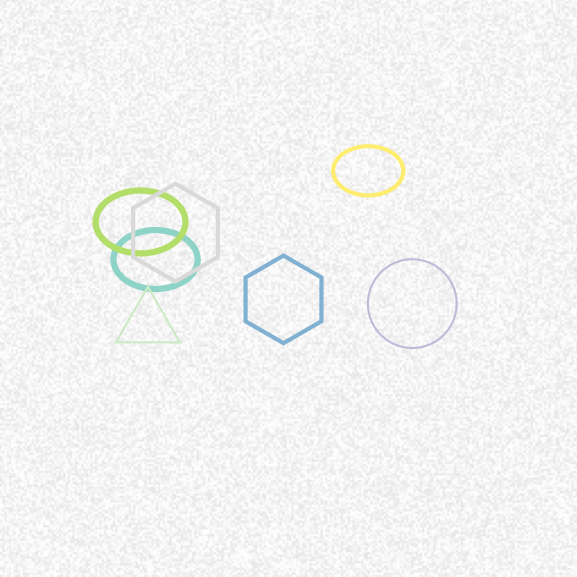[{"shape": "oval", "thickness": 3, "radius": 0.36, "center": [0.269, 0.55]}, {"shape": "circle", "thickness": 1, "radius": 0.38, "center": [0.714, 0.473]}, {"shape": "hexagon", "thickness": 2, "radius": 0.38, "center": [0.491, 0.481]}, {"shape": "oval", "thickness": 3, "radius": 0.39, "center": [0.243, 0.615]}, {"shape": "hexagon", "thickness": 2, "radius": 0.42, "center": [0.304, 0.596]}, {"shape": "triangle", "thickness": 1, "radius": 0.32, "center": [0.256, 0.438]}, {"shape": "oval", "thickness": 2, "radius": 0.3, "center": [0.638, 0.703]}]